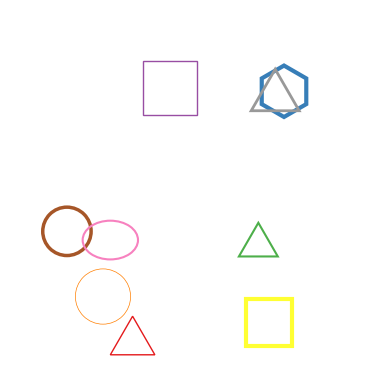[{"shape": "triangle", "thickness": 1, "radius": 0.33, "center": [0.344, 0.112]}, {"shape": "hexagon", "thickness": 3, "radius": 0.33, "center": [0.738, 0.763]}, {"shape": "triangle", "thickness": 1.5, "radius": 0.29, "center": [0.671, 0.363]}, {"shape": "square", "thickness": 1, "radius": 0.35, "center": [0.441, 0.771]}, {"shape": "circle", "thickness": 0.5, "radius": 0.36, "center": [0.267, 0.23]}, {"shape": "square", "thickness": 3, "radius": 0.3, "center": [0.699, 0.162]}, {"shape": "circle", "thickness": 2.5, "radius": 0.31, "center": [0.174, 0.399]}, {"shape": "oval", "thickness": 1.5, "radius": 0.36, "center": [0.287, 0.376]}, {"shape": "triangle", "thickness": 2, "radius": 0.36, "center": [0.715, 0.748]}]